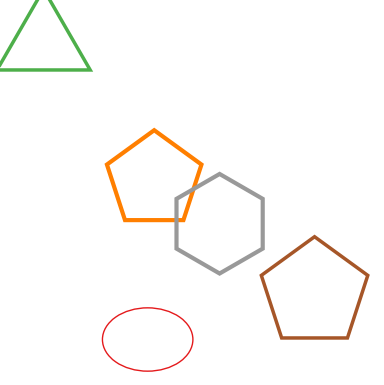[{"shape": "oval", "thickness": 1, "radius": 0.59, "center": [0.384, 0.118]}, {"shape": "triangle", "thickness": 2.5, "radius": 0.7, "center": [0.113, 0.888]}, {"shape": "pentagon", "thickness": 3, "radius": 0.65, "center": [0.401, 0.533]}, {"shape": "pentagon", "thickness": 2.5, "radius": 0.73, "center": [0.817, 0.24]}, {"shape": "hexagon", "thickness": 3, "radius": 0.65, "center": [0.57, 0.419]}]